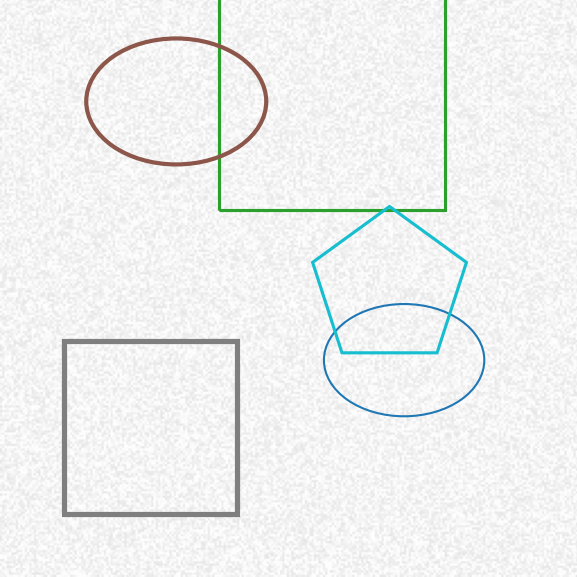[{"shape": "oval", "thickness": 1, "radius": 0.69, "center": [0.7, 0.375]}, {"shape": "square", "thickness": 1.5, "radius": 0.98, "center": [0.575, 0.831]}, {"shape": "oval", "thickness": 2, "radius": 0.78, "center": [0.305, 0.823]}, {"shape": "square", "thickness": 2.5, "radius": 0.75, "center": [0.26, 0.259]}, {"shape": "pentagon", "thickness": 1.5, "radius": 0.7, "center": [0.675, 0.502]}]